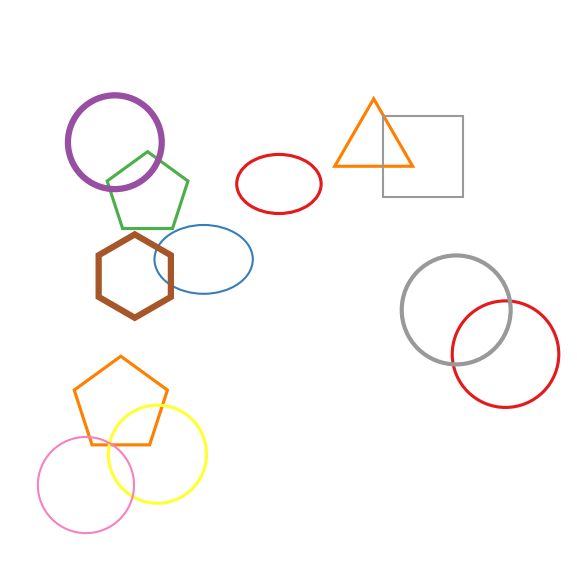[{"shape": "circle", "thickness": 1.5, "radius": 0.46, "center": [0.875, 0.386]}, {"shape": "oval", "thickness": 1.5, "radius": 0.37, "center": [0.483, 0.681]}, {"shape": "oval", "thickness": 1, "radius": 0.43, "center": [0.353, 0.55]}, {"shape": "pentagon", "thickness": 1.5, "radius": 0.37, "center": [0.256, 0.663]}, {"shape": "circle", "thickness": 3, "radius": 0.41, "center": [0.199, 0.753]}, {"shape": "triangle", "thickness": 1.5, "radius": 0.39, "center": [0.647, 0.75]}, {"shape": "pentagon", "thickness": 1.5, "radius": 0.42, "center": [0.209, 0.297]}, {"shape": "circle", "thickness": 1.5, "radius": 0.42, "center": [0.273, 0.213]}, {"shape": "hexagon", "thickness": 3, "radius": 0.36, "center": [0.233, 0.521]}, {"shape": "circle", "thickness": 1, "radius": 0.42, "center": [0.149, 0.159]}, {"shape": "square", "thickness": 1, "radius": 0.35, "center": [0.733, 0.728]}, {"shape": "circle", "thickness": 2, "radius": 0.47, "center": [0.79, 0.462]}]